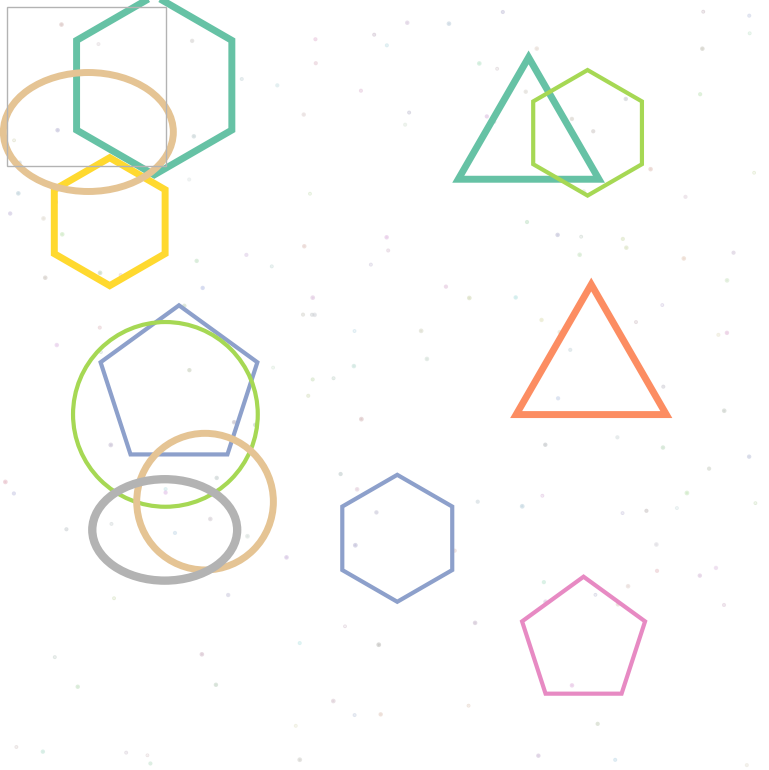[{"shape": "hexagon", "thickness": 2.5, "radius": 0.58, "center": [0.2, 0.889]}, {"shape": "triangle", "thickness": 2.5, "radius": 0.53, "center": [0.686, 0.82]}, {"shape": "triangle", "thickness": 2.5, "radius": 0.56, "center": [0.768, 0.518]}, {"shape": "hexagon", "thickness": 1.5, "radius": 0.41, "center": [0.516, 0.301]}, {"shape": "pentagon", "thickness": 1.5, "radius": 0.54, "center": [0.232, 0.496]}, {"shape": "pentagon", "thickness": 1.5, "radius": 0.42, "center": [0.758, 0.167]}, {"shape": "hexagon", "thickness": 1.5, "radius": 0.41, "center": [0.763, 0.828]}, {"shape": "circle", "thickness": 1.5, "radius": 0.6, "center": [0.215, 0.462]}, {"shape": "hexagon", "thickness": 2.5, "radius": 0.42, "center": [0.142, 0.712]}, {"shape": "oval", "thickness": 2.5, "radius": 0.55, "center": [0.115, 0.829]}, {"shape": "circle", "thickness": 2.5, "radius": 0.44, "center": [0.266, 0.349]}, {"shape": "oval", "thickness": 3, "radius": 0.47, "center": [0.214, 0.312]}, {"shape": "square", "thickness": 0.5, "radius": 0.52, "center": [0.113, 0.888]}]